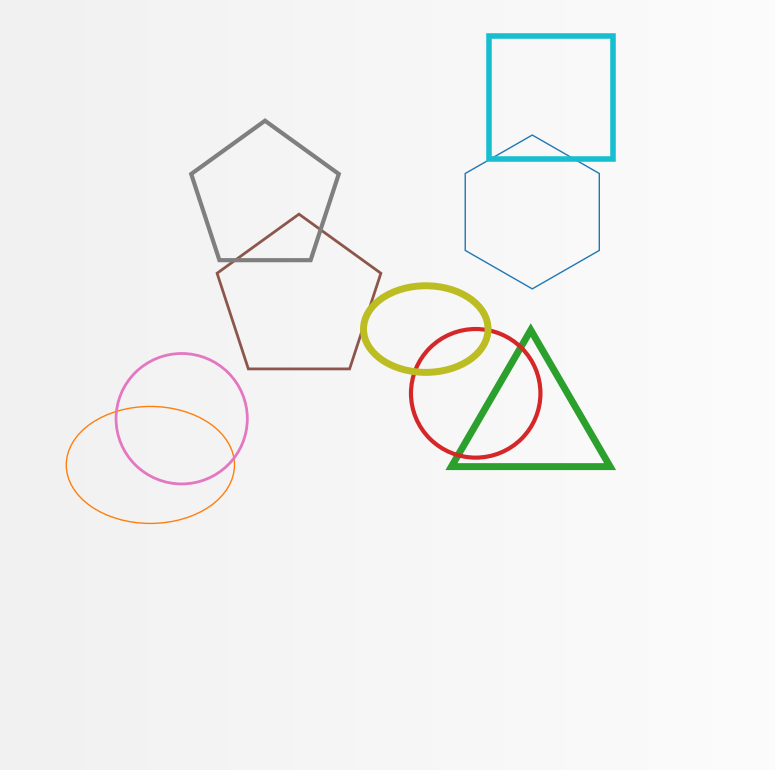[{"shape": "hexagon", "thickness": 0.5, "radius": 0.5, "center": [0.687, 0.725]}, {"shape": "oval", "thickness": 0.5, "radius": 0.54, "center": [0.194, 0.396]}, {"shape": "triangle", "thickness": 2.5, "radius": 0.59, "center": [0.685, 0.453]}, {"shape": "circle", "thickness": 1.5, "radius": 0.42, "center": [0.614, 0.489]}, {"shape": "pentagon", "thickness": 1, "radius": 0.56, "center": [0.386, 0.611]}, {"shape": "circle", "thickness": 1, "radius": 0.42, "center": [0.234, 0.456]}, {"shape": "pentagon", "thickness": 1.5, "radius": 0.5, "center": [0.342, 0.743]}, {"shape": "oval", "thickness": 2.5, "radius": 0.4, "center": [0.549, 0.573]}, {"shape": "square", "thickness": 2, "radius": 0.4, "center": [0.711, 0.874]}]